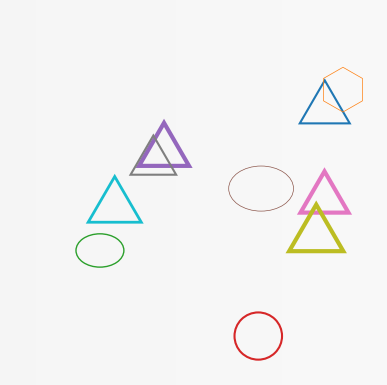[{"shape": "triangle", "thickness": 1.5, "radius": 0.37, "center": [0.838, 0.717]}, {"shape": "hexagon", "thickness": 0.5, "radius": 0.29, "center": [0.885, 0.767]}, {"shape": "oval", "thickness": 1, "radius": 0.31, "center": [0.258, 0.349]}, {"shape": "circle", "thickness": 1.5, "radius": 0.31, "center": [0.667, 0.127]}, {"shape": "triangle", "thickness": 3, "radius": 0.37, "center": [0.423, 0.606]}, {"shape": "oval", "thickness": 0.5, "radius": 0.42, "center": [0.674, 0.51]}, {"shape": "triangle", "thickness": 3, "radius": 0.36, "center": [0.837, 0.483]}, {"shape": "triangle", "thickness": 1.5, "radius": 0.34, "center": [0.396, 0.58]}, {"shape": "triangle", "thickness": 3, "radius": 0.4, "center": [0.816, 0.388]}, {"shape": "triangle", "thickness": 2, "radius": 0.4, "center": [0.296, 0.462]}]